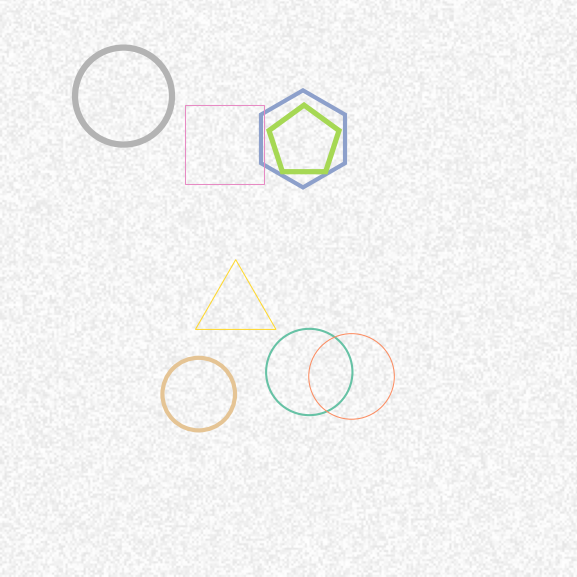[{"shape": "circle", "thickness": 1, "radius": 0.37, "center": [0.536, 0.355]}, {"shape": "circle", "thickness": 0.5, "radius": 0.37, "center": [0.609, 0.347]}, {"shape": "hexagon", "thickness": 2, "radius": 0.42, "center": [0.525, 0.759]}, {"shape": "square", "thickness": 0.5, "radius": 0.34, "center": [0.389, 0.749]}, {"shape": "pentagon", "thickness": 2.5, "radius": 0.32, "center": [0.526, 0.753]}, {"shape": "triangle", "thickness": 0.5, "radius": 0.4, "center": [0.408, 0.469]}, {"shape": "circle", "thickness": 2, "radius": 0.31, "center": [0.344, 0.317]}, {"shape": "circle", "thickness": 3, "radius": 0.42, "center": [0.214, 0.833]}]